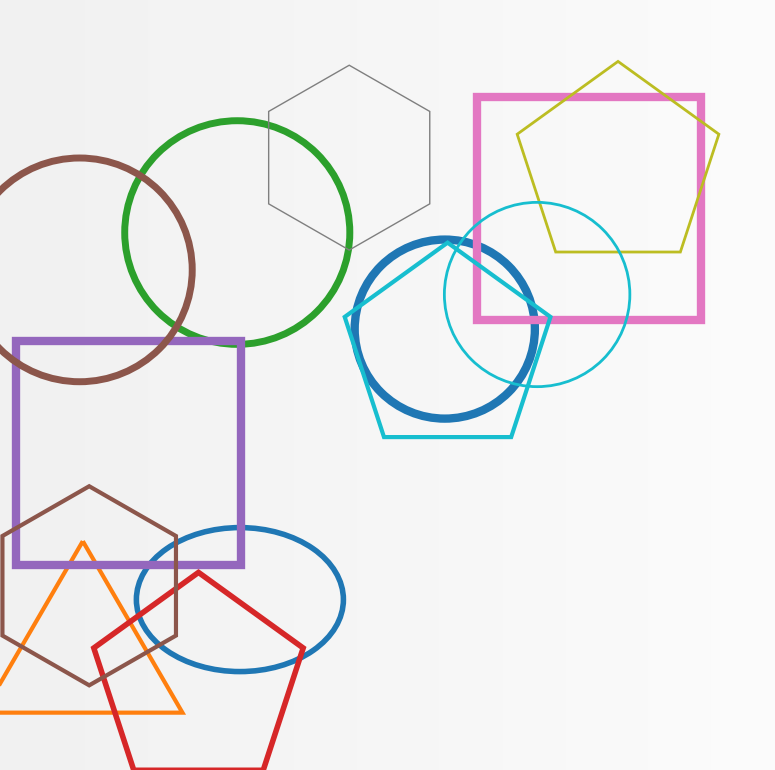[{"shape": "oval", "thickness": 2, "radius": 0.67, "center": [0.31, 0.221]}, {"shape": "circle", "thickness": 3, "radius": 0.58, "center": [0.574, 0.573]}, {"shape": "triangle", "thickness": 1.5, "radius": 0.74, "center": [0.107, 0.149]}, {"shape": "circle", "thickness": 2.5, "radius": 0.73, "center": [0.306, 0.698]}, {"shape": "pentagon", "thickness": 2, "radius": 0.71, "center": [0.256, 0.115]}, {"shape": "square", "thickness": 3, "radius": 0.73, "center": [0.166, 0.411]}, {"shape": "hexagon", "thickness": 1.5, "radius": 0.65, "center": [0.115, 0.239]}, {"shape": "circle", "thickness": 2.5, "radius": 0.73, "center": [0.103, 0.65]}, {"shape": "square", "thickness": 3, "radius": 0.72, "center": [0.76, 0.729]}, {"shape": "hexagon", "thickness": 0.5, "radius": 0.6, "center": [0.451, 0.795]}, {"shape": "pentagon", "thickness": 1, "radius": 0.68, "center": [0.797, 0.783]}, {"shape": "circle", "thickness": 1, "radius": 0.6, "center": [0.693, 0.618]}, {"shape": "pentagon", "thickness": 1.5, "radius": 0.7, "center": [0.578, 0.545]}]